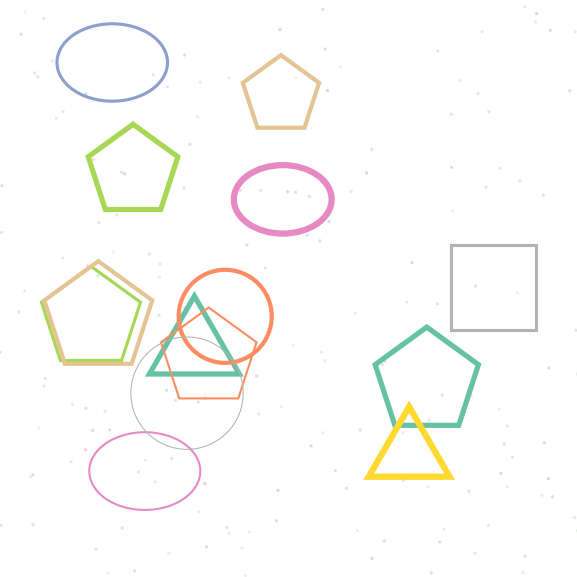[{"shape": "pentagon", "thickness": 2.5, "radius": 0.47, "center": [0.739, 0.339]}, {"shape": "triangle", "thickness": 2.5, "radius": 0.45, "center": [0.337, 0.396]}, {"shape": "circle", "thickness": 2, "radius": 0.4, "center": [0.39, 0.451]}, {"shape": "pentagon", "thickness": 1, "radius": 0.43, "center": [0.362, 0.38]}, {"shape": "oval", "thickness": 1.5, "radius": 0.48, "center": [0.194, 0.891]}, {"shape": "oval", "thickness": 1, "radius": 0.48, "center": [0.251, 0.183]}, {"shape": "oval", "thickness": 3, "radius": 0.42, "center": [0.49, 0.654]}, {"shape": "pentagon", "thickness": 2.5, "radius": 0.41, "center": [0.23, 0.702]}, {"shape": "pentagon", "thickness": 1.5, "radius": 0.45, "center": [0.158, 0.448]}, {"shape": "triangle", "thickness": 3, "radius": 0.4, "center": [0.708, 0.214]}, {"shape": "pentagon", "thickness": 2, "radius": 0.35, "center": [0.486, 0.834]}, {"shape": "pentagon", "thickness": 2, "radius": 0.49, "center": [0.17, 0.449]}, {"shape": "circle", "thickness": 0.5, "radius": 0.49, "center": [0.324, 0.318]}, {"shape": "square", "thickness": 1.5, "radius": 0.37, "center": [0.854, 0.501]}]